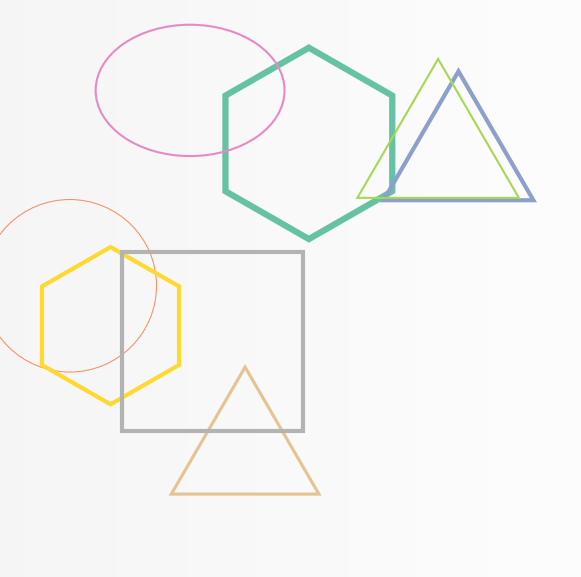[{"shape": "hexagon", "thickness": 3, "radius": 0.83, "center": [0.531, 0.751]}, {"shape": "circle", "thickness": 0.5, "radius": 0.75, "center": [0.12, 0.504]}, {"shape": "triangle", "thickness": 2, "radius": 0.74, "center": [0.789, 0.727]}, {"shape": "oval", "thickness": 1, "radius": 0.81, "center": [0.327, 0.843]}, {"shape": "triangle", "thickness": 1, "radius": 0.8, "center": [0.754, 0.737]}, {"shape": "hexagon", "thickness": 2, "radius": 0.68, "center": [0.19, 0.435]}, {"shape": "triangle", "thickness": 1.5, "radius": 0.73, "center": [0.422, 0.217]}, {"shape": "square", "thickness": 2, "radius": 0.77, "center": [0.366, 0.408]}]